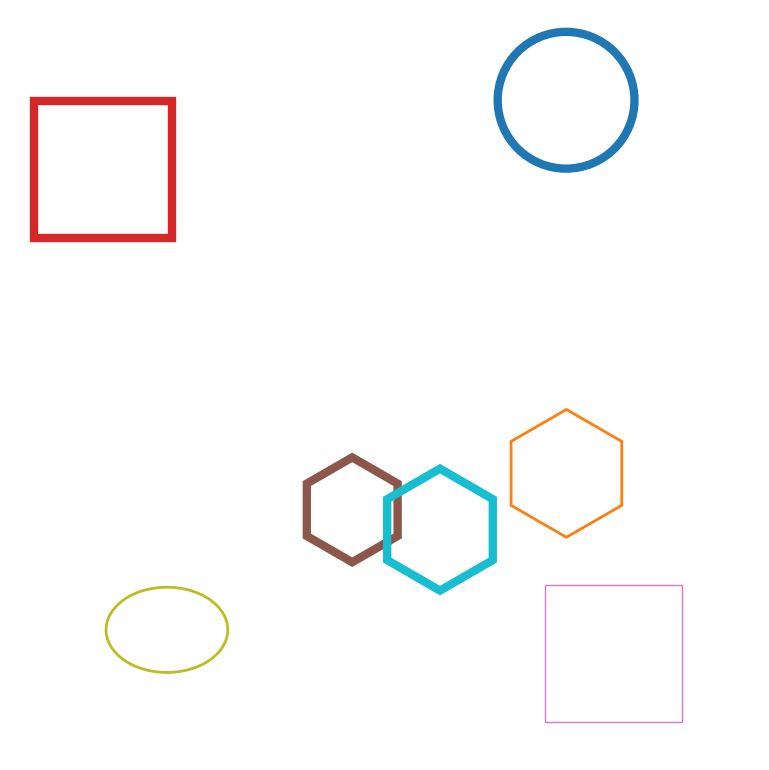[{"shape": "circle", "thickness": 3, "radius": 0.44, "center": [0.735, 0.87]}, {"shape": "hexagon", "thickness": 1, "radius": 0.41, "center": [0.736, 0.385]}, {"shape": "square", "thickness": 3, "radius": 0.45, "center": [0.133, 0.78]}, {"shape": "hexagon", "thickness": 3, "radius": 0.34, "center": [0.457, 0.338]}, {"shape": "square", "thickness": 0.5, "radius": 0.44, "center": [0.797, 0.152]}, {"shape": "oval", "thickness": 1, "radius": 0.4, "center": [0.217, 0.182]}, {"shape": "hexagon", "thickness": 3, "radius": 0.4, "center": [0.571, 0.312]}]